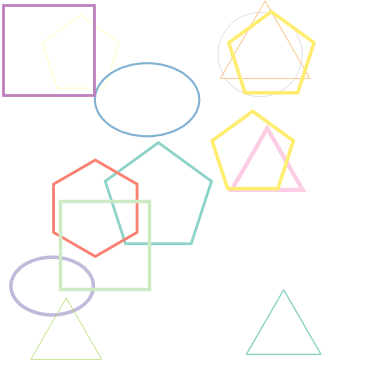[{"shape": "pentagon", "thickness": 2, "radius": 0.73, "center": [0.411, 0.484]}, {"shape": "triangle", "thickness": 1, "radius": 0.56, "center": [0.737, 0.135]}, {"shape": "pentagon", "thickness": 0.5, "radius": 0.52, "center": [0.21, 0.856]}, {"shape": "oval", "thickness": 2.5, "radius": 0.54, "center": [0.135, 0.257]}, {"shape": "hexagon", "thickness": 2, "radius": 0.63, "center": [0.248, 0.459]}, {"shape": "oval", "thickness": 1.5, "radius": 0.68, "center": [0.382, 0.741]}, {"shape": "triangle", "thickness": 0.5, "radius": 0.67, "center": [0.689, 0.864]}, {"shape": "triangle", "thickness": 0.5, "radius": 0.53, "center": [0.172, 0.12]}, {"shape": "triangle", "thickness": 3, "radius": 0.53, "center": [0.694, 0.56]}, {"shape": "circle", "thickness": 0.5, "radius": 0.55, "center": [0.676, 0.858]}, {"shape": "square", "thickness": 2, "radius": 0.58, "center": [0.126, 0.87]}, {"shape": "square", "thickness": 2.5, "radius": 0.58, "center": [0.271, 0.364]}, {"shape": "pentagon", "thickness": 2.5, "radius": 0.58, "center": [0.705, 0.853]}, {"shape": "pentagon", "thickness": 2.5, "radius": 0.55, "center": [0.656, 0.6]}]